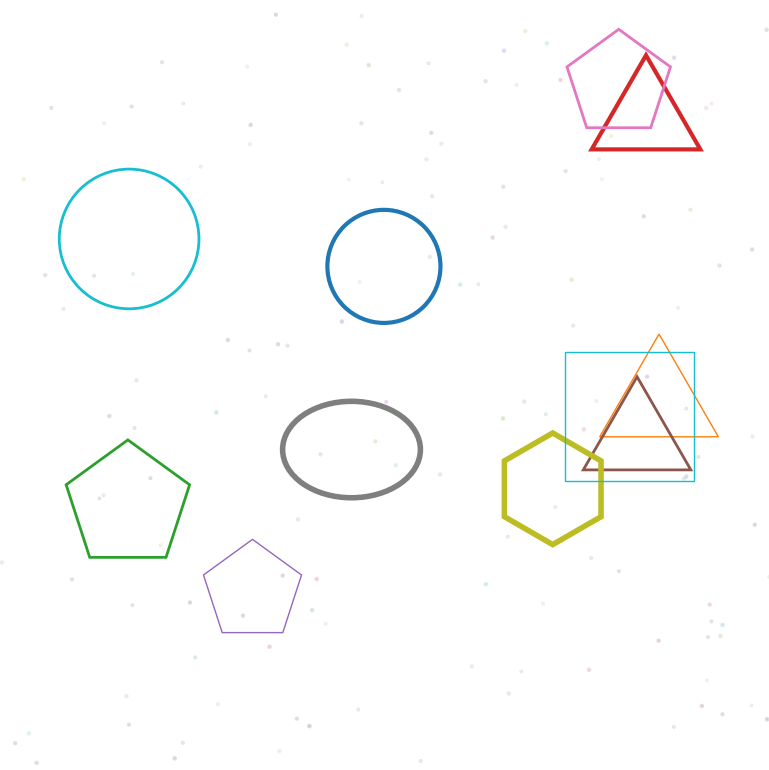[{"shape": "circle", "thickness": 1.5, "radius": 0.37, "center": [0.499, 0.654]}, {"shape": "triangle", "thickness": 0.5, "radius": 0.44, "center": [0.856, 0.477]}, {"shape": "pentagon", "thickness": 1, "radius": 0.42, "center": [0.166, 0.344]}, {"shape": "triangle", "thickness": 1.5, "radius": 0.41, "center": [0.839, 0.847]}, {"shape": "pentagon", "thickness": 0.5, "radius": 0.33, "center": [0.328, 0.233]}, {"shape": "triangle", "thickness": 1, "radius": 0.4, "center": [0.827, 0.43]}, {"shape": "pentagon", "thickness": 1, "radius": 0.35, "center": [0.804, 0.891]}, {"shape": "oval", "thickness": 2, "radius": 0.45, "center": [0.456, 0.416]}, {"shape": "hexagon", "thickness": 2, "radius": 0.36, "center": [0.718, 0.365]}, {"shape": "square", "thickness": 0.5, "radius": 0.42, "center": [0.817, 0.459]}, {"shape": "circle", "thickness": 1, "radius": 0.45, "center": [0.168, 0.69]}]